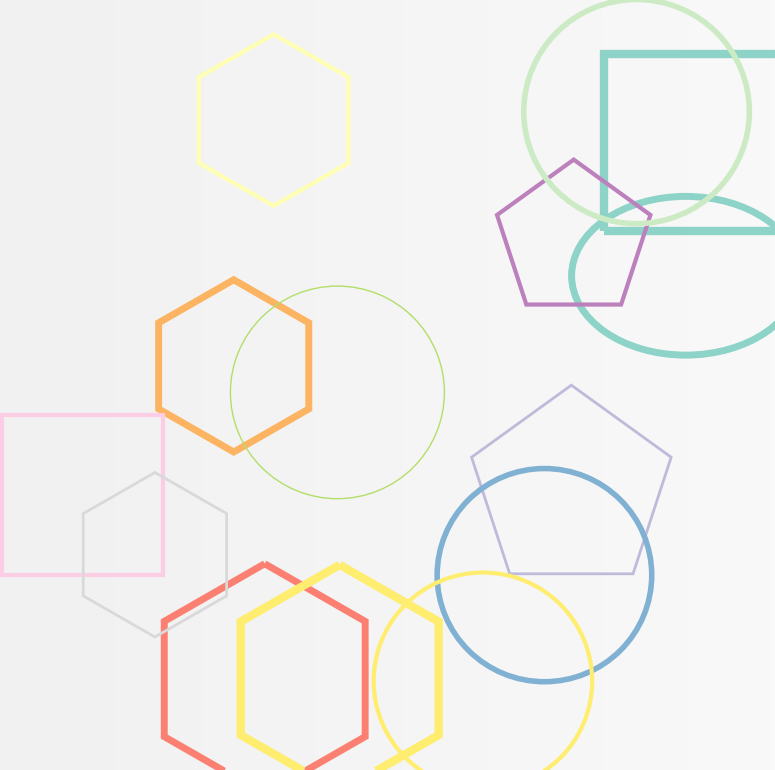[{"shape": "oval", "thickness": 2.5, "radius": 0.74, "center": [0.885, 0.642]}, {"shape": "square", "thickness": 3, "radius": 0.58, "center": [0.894, 0.815]}, {"shape": "hexagon", "thickness": 1.5, "radius": 0.56, "center": [0.353, 0.844]}, {"shape": "pentagon", "thickness": 1, "radius": 0.68, "center": [0.737, 0.364]}, {"shape": "hexagon", "thickness": 2.5, "radius": 0.75, "center": [0.342, 0.118]}, {"shape": "circle", "thickness": 2, "radius": 0.69, "center": [0.703, 0.253]}, {"shape": "hexagon", "thickness": 2.5, "radius": 0.56, "center": [0.302, 0.525]}, {"shape": "circle", "thickness": 0.5, "radius": 0.69, "center": [0.435, 0.49]}, {"shape": "square", "thickness": 1.5, "radius": 0.52, "center": [0.107, 0.357]}, {"shape": "hexagon", "thickness": 1, "radius": 0.53, "center": [0.2, 0.28]}, {"shape": "pentagon", "thickness": 1.5, "radius": 0.52, "center": [0.74, 0.689]}, {"shape": "circle", "thickness": 2, "radius": 0.73, "center": [0.821, 0.855]}, {"shape": "hexagon", "thickness": 3, "radius": 0.74, "center": [0.438, 0.119]}, {"shape": "circle", "thickness": 1.5, "radius": 0.71, "center": [0.623, 0.115]}]